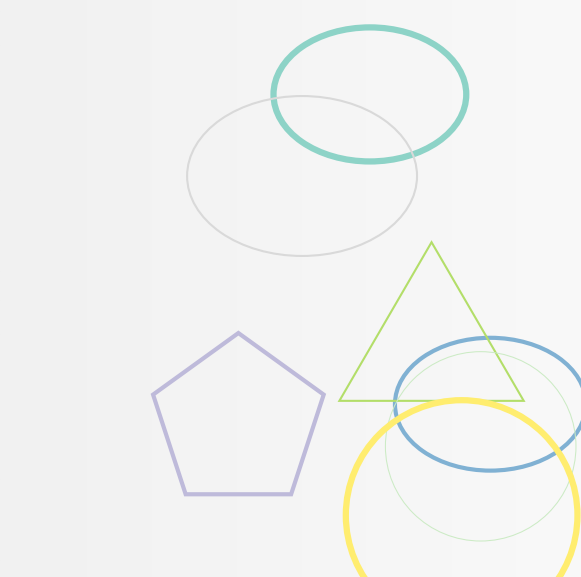[{"shape": "oval", "thickness": 3, "radius": 0.83, "center": [0.636, 0.836]}, {"shape": "pentagon", "thickness": 2, "radius": 0.77, "center": [0.41, 0.268]}, {"shape": "oval", "thickness": 2, "radius": 0.82, "center": [0.844, 0.299]}, {"shape": "triangle", "thickness": 1, "radius": 0.92, "center": [0.742, 0.397]}, {"shape": "oval", "thickness": 1, "radius": 0.99, "center": [0.52, 0.694]}, {"shape": "circle", "thickness": 0.5, "radius": 0.82, "center": [0.827, 0.226]}, {"shape": "circle", "thickness": 3, "radius": 1.0, "center": [0.794, 0.107]}]